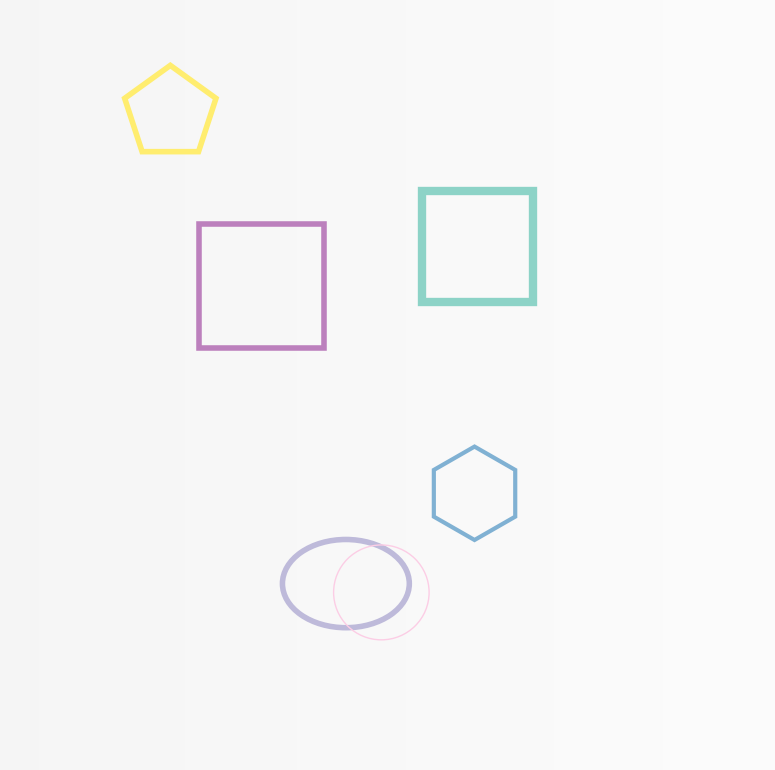[{"shape": "square", "thickness": 3, "radius": 0.36, "center": [0.616, 0.68]}, {"shape": "oval", "thickness": 2, "radius": 0.41, "center": [0.446, 0.242]}, {"shape": "hexagon", "thickness": 1.5, "radius": 0.3, "center": [0.612, 0.359]}, {"shape": "circle", "thickness": 0.5, "radius": 0.31, "center": [0.492, 0.231]}, {"shape": "square", "thickness": 2, "radius": 0.4, "center": [0.337, 0.629]}, {"shape": "pentagon", "thickness": 2, "radius": 0.31, "center": [0.22, 0.853]}]